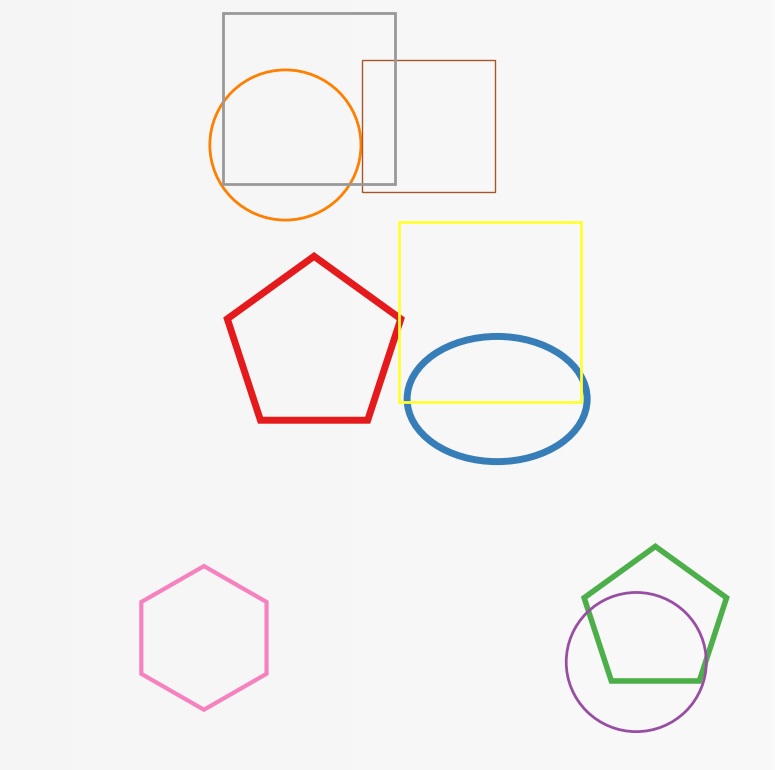[{"shape": "pentagon", "thickness": 2.5, "radius": 0.59, "center": [0.405, 0.549]}, {"shape": "oval", "thickness": 2.5, "radius": 0.58, "center": [0.641, 0.482]}, {"shape": "pentagon", "thickness": 2, "radius": 0.48, "center": [0.846, 0.194]}, {"shape": "circle", "thickness": 1, "radius": 0.45, "center": [0.821, 0.14]}, {"shape": "circle", "thickness": 1, "radius": 0.49, "center": [0.368, 0.812]}, {"shape": "square", "thickness": 1, "radius": 0.59, "center": [0.632, 0.595]}, {"shape": "square", "thickness": 0.5, "radius": 0.43, "center": [0.553, 0.836]}, {"shape": "hexagon", "thickness": 1.5, "radius": 0.47, "center": [0.263, 0.172]}, {"shape": "square", "thickness": 1, "radius": 0.56, "center": [0.399, 0.872]}]